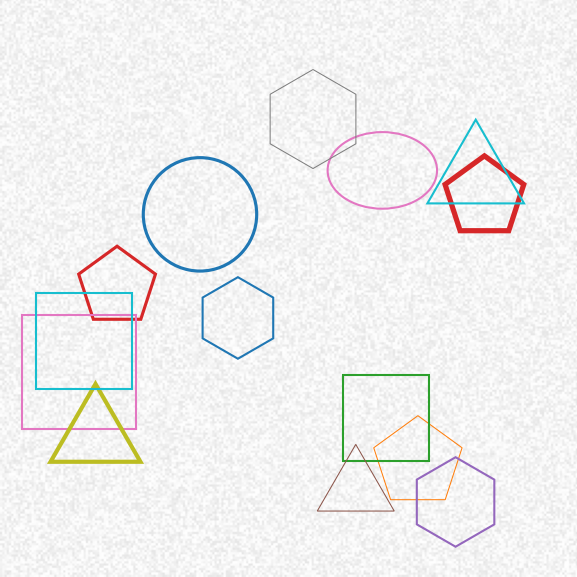[{"shape": "circle", "thickness": 1.5, "radius": 0.49, "center": [0.346, 0.628]}, {"shape": "hexagon", "thickness": 1, "radius": 0.35, "center": [0.412, 0.449]}, {"shape": "pentagon", "thickness": 0.5, "radius": 0.4, "center": [0.724, 0.199]}, {"shape": "square", "thickness": 1, "radius": 0.37, "center": [0.668, 0.275]}, {"shape": "pentagon", "thickness": 2.5, "radius": 0.36, "center": [0.839, 0.658]}, {"shape": "pentagon", "thickness": 1.5, "radius": 0.35, "center": [0.203, 0.503]}, {"shape": "hexagon", "thickness": 1, "radius": 0.39, "center": [0.789, 0.13]}, {"shape": "triangle", "thickness": 0.5, "radius": 0.38, "center": [0.616, 0.153]}, {"shape": "oval", "thickness": 1, "radius": 0.47, "center": [0.662, 0.704]}, {"shape": "square", "thickness": 1, "radius": 0.49, "center": [0.137, 0.355]}, {"shape": "hexagon", "thickness": 0.5, "radius": 0.43, "center": [0.542, 0.793]}, {"shape": "triangle", "thickness": 2, "radius": 0.45, "center": [0.165, 0.244]}, {"shape": "triangle", "thickness": 1, "radius": 0.48, "center": [0.824, 0.695]}, {"shape": "square", "thickness": 1, "radius": 0.42, "center": [0.146, 0.408]}]